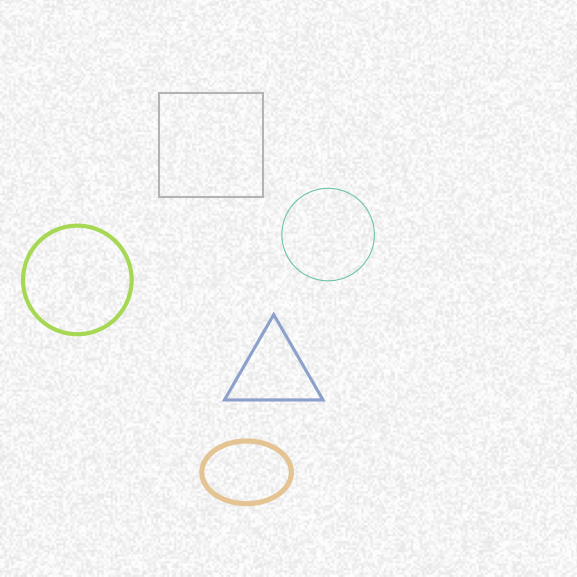[{"shape": "circle", "thickness": 0.5, "radius": 0.4, "center": [0.568, 0.593]}, {"shape": "triangle", "thickness": 1.5, "radius": 0.49, "center": [0.474, 0.356]}, {"shape": "circle", "thickness": 2, "radius": 0.47, "center": [0.134, 0.514]}, {"shape": "oval", "thickness": 2.5, "radius": 0.39, "center": [0.427, 0.181]}, {"shape": "square", "thickness": 1, "radius": 0.45, "center": [0.366, 0.748]}]